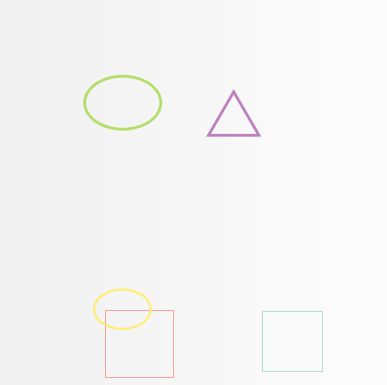[{"shape": "square", "thickness": 0.5, "radius": 0.39, "center": [0.753, 0.115]}, {"shape": "square", "thickness": 0.5, "radius": 0.43, "center": [0.358, 0.109]}, {"shape": "oval", "thickness": 2, "radius": 0.49, "center": [0.317, 0.733]}, {"shape": "triangle", "thickness": 2, "radius": 0.38, "center": [0.603, 0.686]}, {"shape": "oval", "thickness": 1.5, "radius": 0.37, "center": [0.316, 0.197]}]